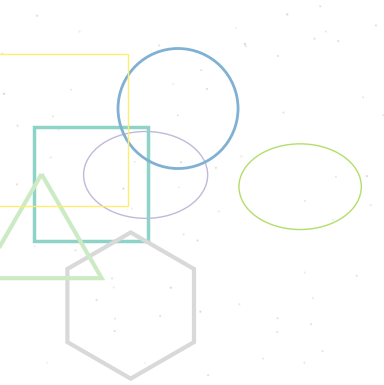[{"shape": "square", "thickness": 2.5, "radius": 0.74, "center": [0.237, 0.523]}, {"shape": "oval", "thickness": 1, "radius": 0.81, "center": [0.378, 0.546]}, {"shape": "circle", "thickness": 2, "radius": 0.78, "center": [0.462, 0.718]}, {"shape": "oval", "thickness": 1, "radius": 0.79, "center": [0.78, 0.515]}, {"shape": "hexagon", "thickness": 3, "radius": 0.95, "center": [0.339, 0.206]}, {"shape": "triangle", "thickness": 3, "radius": 0.9, "center": [0.108, 0.368]}, {"shape": "square", "thickness": 1, "radius": 0.98, "center": [0.135, 0.662]}]